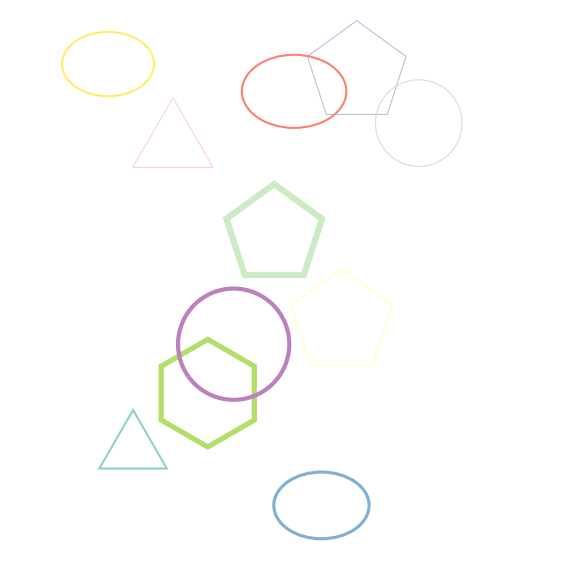[{"shape": "triangle", "thickness": 1, "radius": 0.34, "center": [0.23, 0.222]}, {"shape": "pentagon", "thickness": 0.5, "radius": 0.46, "center": [0.591, 0.442]}, {"shape": "pentagon", "thickness": 0.5, "radius": 0.45, "center": [0.618, 0.874]}, {"shape": "oval", "thickness": 1, "radius": 0.45, "center": [0.509, 0.841]}, {"shape": "oval", "thickness": 1.5, "radius": 0.41, "center": [0.557, 0.124]}, {"shape": "hexagon", "thickness": 2.5, "radius": 0.47, "center": [0.36, 0.318]}, {"shape": "triangle", "thickness": 0.5, "radius": 0.4, "center": [0.299, 0.749]}, {"shape": "circle", "thickness": 0.5, "radius": 0.37, "center": [0.725, 0.786]}, {"shape": "circle", "thickness": 2, "radius": 0.48, "center": [0.405, 0.403]}, {"shape": "pentagon", "thickness": 3, "radius": 0.44, "center": [0.475, 0.593]}, {"shape": "oval", "thickness": 1, "radius": 0.4, "center": [0.187, 0.888]}]